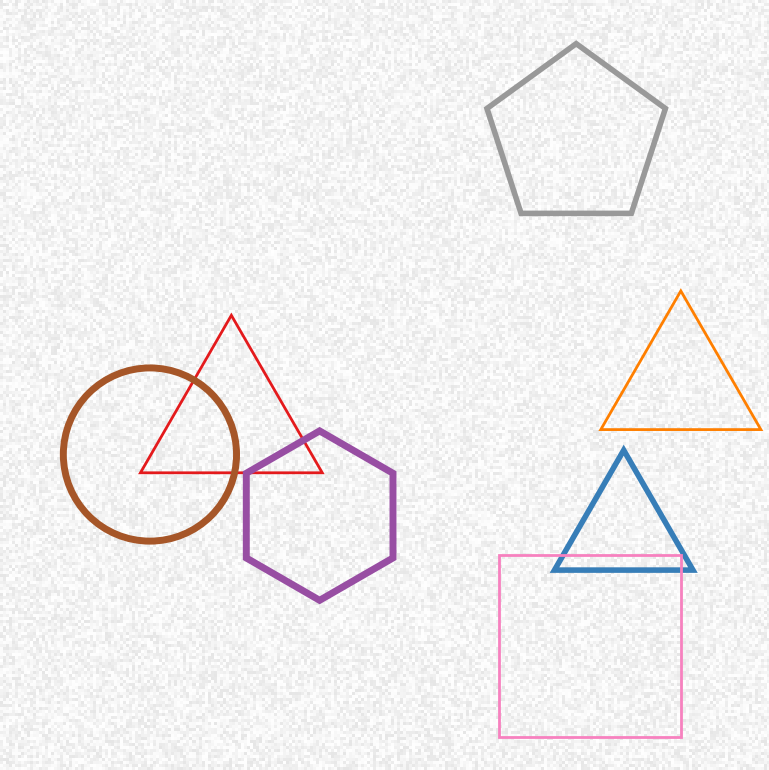[{"shape": "triangle", "thickness": 1, "radius": 0.68, "center": [0.3, 0.454]}, {"shape": "triangle", "thickness": 2, "radius": 0.52, "center": [0.81, 0.312]}, {"shape": "hexagon", "thickness": 2.5, "radius": 0.55, "center": [0.415, 0.33]}, {"shape": "triangle", "thickness": 1, "radius": 0.6, "center": [0.884, 0.502]}, {"shape": "circle", "thickness": 2.5, "radius": 0.56, "center": [0.195, 0.41]}, {"shape": "square", "thickness": 1, "radius": 0.59, "center": [0.766, 0.162]}, {"shape": "pentagon", "thickness": 2, "radius": 0.61, "center": [0.748, 0.821]}]